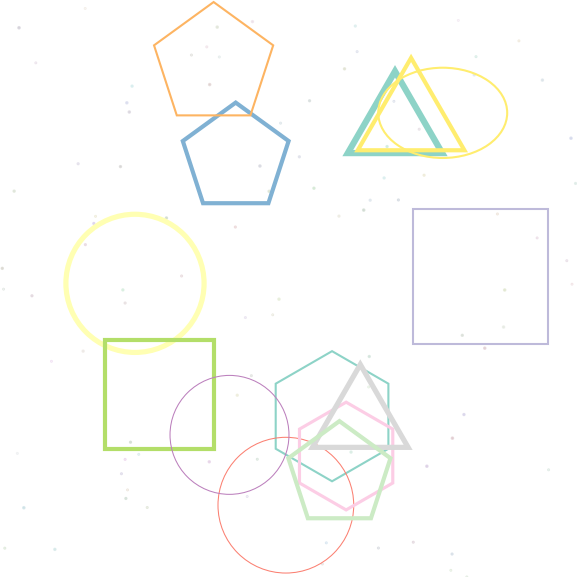[{"shape": "hexagon", "thickness": 1, "radius": 0.56, "center": [0.575, 0.278]}, {"shape": "triangle", "thickness": 3, "radius": 0.47, "center": [0.684, 0.781]}, {"shape": "circle", "thickness": 2.5, "radius": 0.6, "center": [0.234, 0.508]}, {"shape": "square", "thickness": 1, "radius": 0.58, "center": [0.832, 0.521]}, {"shape": "circle", "thickness": 0.5, "radius": 0.59, "center": [0.495, 0.124]}, {"shape": "pentagon", "thickness": 2, "radius": 0.48, "center": [0.408, 0.725]}, {"shape": "pentagon", "thickness": 1, "radius": 0.54, "center": [0.37, 0.887]}, {"shape": "square", "thickness": 2, "radius": 0.47, "center": [0.276, 0.316]}, {"shape": "hexagon", "thickness": 1.5, "radius": 0.47, "center": [0.599, 0.209]}, {"shape": "triangle", "thickness": 2.5, "radius": 0.48, "center": [0.624, 0.272]}, {"shape": "circle", "thickness": 0.5, "radius": 0.51, "center": [0.397, 0.246]}, {"shape": "pentagon", "thickness": 2, "radius": 0.46, "center": [0.588, 0.177]}, {"shape": "oval", "thickness": 1, "radius": 0.56, "center": [0.767, 0.804]}, {"shape": "triangle", "thickness": 2, "radius": 0.53, "center": [0.712, 0.792]}]